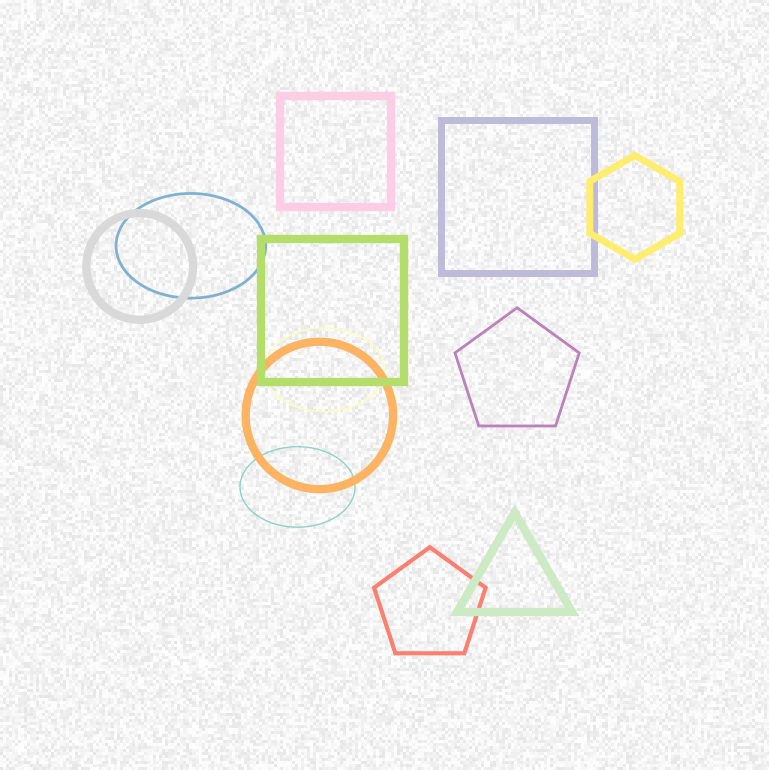[{"shape": "oval", "thickness": 0.5, "radius": 0.37, "center": [0.386, 0.368]}, {"shape": "oval", "thickness": 0.5, "radius": 0.39, "center": [0.421, 0.52]}, {"shape": "square", "thickness": 2.5, "radius": 0.5, "center": [0.672, 0.745]}, {"shape": "pentagon", "thickness": 1.5, "radius": 0.38, "center": [0.558, 0.213]}, {"shape": "oval", "thickness": 1, "radius": 0.49, "center": [0.248, 0.681]}, {"shape": "circle", "thickness": 3, "radius": 0.48, "center": [0.415, 0.46]}, {"shape": "square", "thickness": 3, "radius": 0.47, "center": [0.432, 0.597]}, {"shape": "square", "thickness": 3, "radius": 0.36, "center": [0.436, 0.803]}, {"shape": "circle", "thickness": 3, "radius": 0.35, "center": [0.181, 0.654]}, {"shape": "pentagon", "thickness": 1, "radius": 0.42, "center": [0.672, 0.515]}, {"shape": "triangle", "thickness": 3, "radius": 0.43, "center": [0.668, 0.248]}, {"shape": "hexagon", "thickness": 2.5, "radius": 0.34, "center": [0.824, 0.731]}]